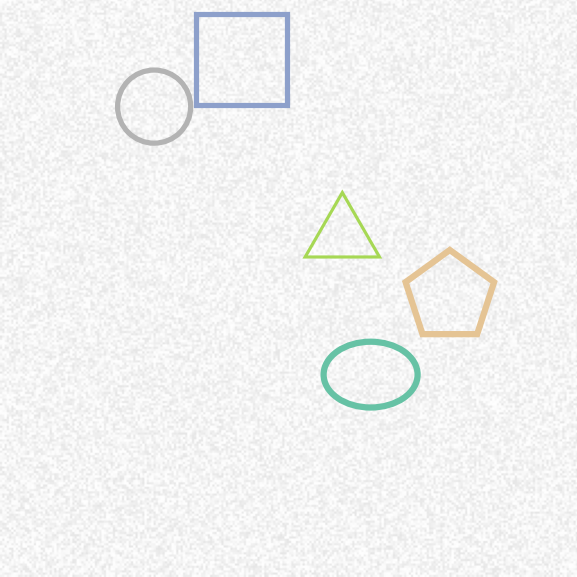[{"shape": "oval", "thickness": 3, "radius": 0.41, "center": [0.642, 0.35]}, {"shape": "square", "thickness": 2.5, "radius": 0.39, "center": [0.417, 0.896]}, {"shape": "triangle", "thickness": 1.5, "radius": 0.37, "center": [0.593, 0.591]}, {"shape": "pentagon", "thickness": 3, "radius": 0.4, "center": [0.779, 0.486]}, {"shape": "circle", "thickness": 2.5, "radius": 0.32, "center": [0.267, 0.815]}]